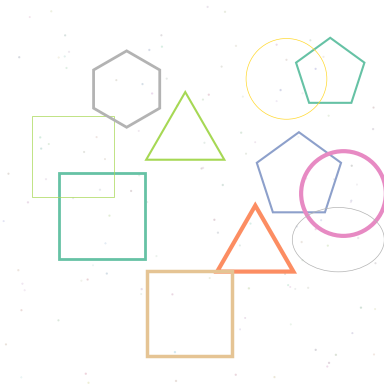[{"shape": "square", "thickness": 2, "radius": 0.56, "center": [0.266, 0.438]}, {"shape": "pentagon", "thickness": 1.5, "radius": 0.47, "center": [0.858, 0.808]}, {"shape": "triangle", "thickness": 3, "radius": 0.57, "center": [0.663, 0.352]}, {"shape": "pentagon", "thickness": 1.5, "radius": 0.58, "center": [0.776, 0.542]}, {"shape": "circle", "thickness": 3, "radius": 0.55, "center": [0.892, 0.497]}, {"shape": "square", "thickness": 0.5, "radius": 0.53, "center": [0.19, 0.594]}, {"shape": "triangle", "thickness": 1.5, "radius": 0.59, "center": [0.481, 0.644]}, {"shape": "circle", "thickness": 0.5, "radius": 0.52, "center": [0.744, 0.795]}, {"shape": "square", "thickness": 2.5, "radius": 0.56, "center": [0.492, 0.186]}, {"shape": "oval", "thickness": 0.5, "radius": 0.6, "center": [0.879, 0.378]}, {"shape": "hexagon", "thickness": 2, "radius": 0.5, "center": [0.329, 0.769]}]